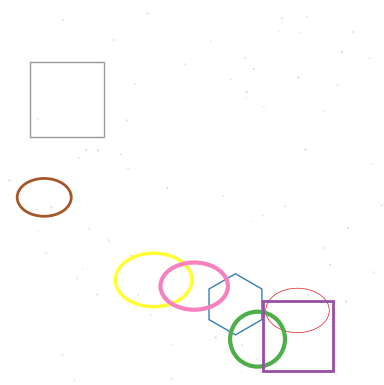[{"shape": "oval", "thickness": 0.5, "radius": 0.41, "center": [0.773, 0.194]}, {"shape": "hexagon", "thickness": 1, "radius": 0.4, "center": [0.612, 0.21]}, {"shape": "circle", "thickness": 3, "radius": 0.36, "center": [0.669, 0.119]}, {"shape": "square", "thickness": 2, "radius": 0.45, "center": [0.773, 0.128]}, {"shape": "oval", "thickness": 2.5, "radius": 0.5, "center": [0.399, 0.273]}, {"shape": "oval", "thickness": 2, "radius": 0.35, "center": [0.115, 0.487]}, {"shape": "oval", "thickness": 3, "radius": 0.44, "center": [0.504, 0.257]}, {"shape": "square", "thickness": 1, "radius": 0.48, "center": [0.174, 0.741]}]